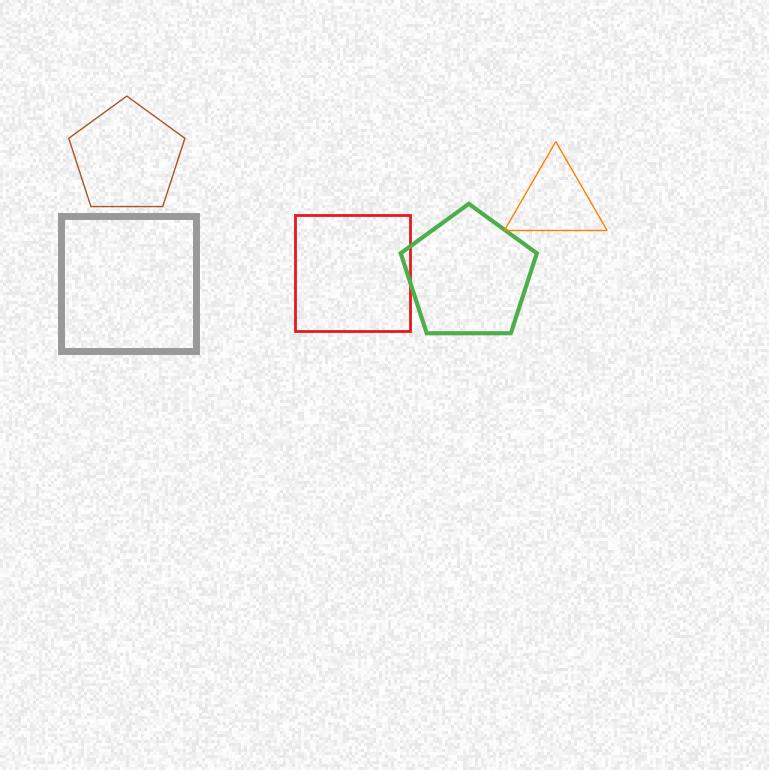[{"shape": "square", "thickness": 1, "radius": 0.37, "center": [0.458, 0.646]}, {"shape": "pentagon", "thickness": 1.5, "radius": 0.46, "center": [0.609, 0.642]}, {"shape": "triangle", "thickness": 0.5, "radius": 0.38, "center": [0.722, 0.739]}, {"shape": "pentagon", "thickness": 0.5, "radius": 0.4, "center": [0.165, 0.796]}, {"shape": "square", "thickness": 2.5, "radius": 0.44, "center": [0.166, 0.632]}]